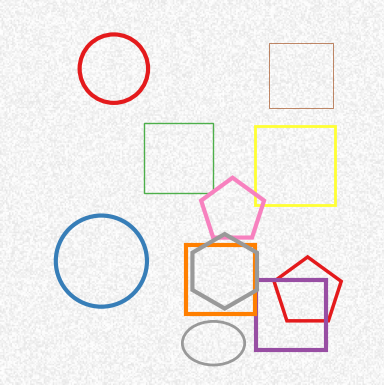[{"shape": "pentagon", "thickness": 2.5, "radius": 0.46, "center": [0.799, 0.241]}, {"shape": "circle", "thickness": 3, "radius": 0.44, "center": [0.296, 0.822]}, {"shape": "circle", "thickness": 3, "radius": 0.59, "center": [0.263, 0.322]}, {"shape": "square", "thickness": 1, "radius": 0.45, "center": [0.463, 0.59]}, {"shape": "square", "thickness": 3, "radius": 0.45, "center": [0.756, 0.182]}, {"shape": "square", "thickness": 3, "radius": 0.45, "center": [0.572, 0.273]}, {"shape": "square", "thickness": 2, "radius": 0.52, "center": [0.767, 0.57]}, {"shape": "square", "thickness": 0.5, "radius": 0.42, "center": [0.781, 0.804]}, {"shape": "pentagon", "thickness": 3, "radius": 0.43, "center": [0.604, 0.452]}, {"shape": "hexagon", "thickness": 3, "radius": 0.48, "center": [0.584, 0.295]}, {"shape": "oval", "thickness": 2, "radius": 0.4, "center": [0.555, 0.109]}]